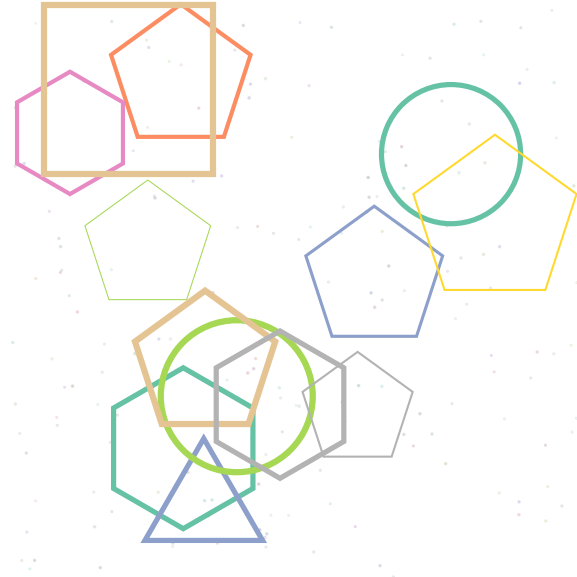[{"shape": "hexagon", "thickness": 2.5, "radius": 0.7, "center": [0.317, 0.223]}, {"shape": "circle", "thickness": 2.5, "radius": 0.6, "center": [0.781, 0.732]}, {"shape": "pentagon", "thickness": 2, "radius": 0.64, "center": [0.313, 0.865]}, {"shape": "triangle", "thickness": 2.5, "radius": 0.59, "center": [0.353, 0.122]}, {"shape": "pentagon", "thickness": 1.5, "radius": 0.62, "center": [0.648, 0.518]}, {"shape": "hexagon", "thickness": 2, "radius": 0.53, "center": [0.121, 0.769]}, {"shape": "circle", "thickness": 3, "radius": 0.66, "center": [0.41, 0.313]}, {"shape": "pentagon", "thickness": 0.5, "radius": 0.57, "center": [0.256, 0.573]}, {"shape": "pentagon", "thickness": 1, "radius": 0.74, "center": [0.857, 0.617]}, {"shape": "square", "thickness": 3, "radius": 0.73, "center": [0.222, 0.844]}, {"shape": "pentagon", "thickness": 3, "radius": 0.64, "center": [0.355, 0.368]}, {"shape": "hexagon", "thickness": 2.5, "radius": 0.64, "center": [0.485, 0.298]}, {"shape": "pentagon", "thickness": 1, "radius": 0.5, "center": [0.619, 0.29]}]